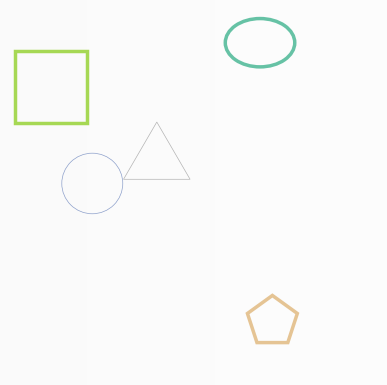[{"shape": "oval", "thickness": 2.5, "radius": 0.45, "center": [0.671, 0.889]}, {"shape": "circle", "thickness": 0.5, "radius": 0.39, "center": [0.238, 0.523]}, {"shape": "square", "thickness": 2.5, "radius": 0.46, "center": [0.131, 0.775]}, {"shape": "pentagon", "thickness": 2.5, "radius": 0.34, "center": [0.703, 0.165]}, {"shape": "triangle", "thickness": 0.5, "radius": 0.5, "center": [0.405, 0.584]}]